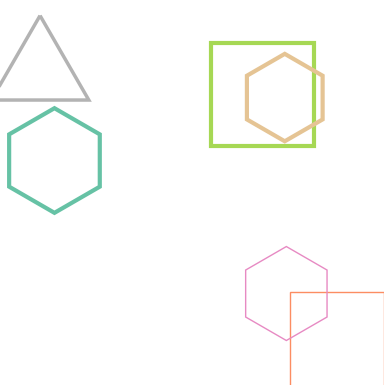[{"shape": "hexagon", "thickness": 3, "radius": 0.68, "center": [0.141, 0.583]}, {"shape": "square", "thickness": 1, "radius": 0.61, "center": [0.874, 0.118]}, {"shape": "hexagon", "thickness": 1, "radius": 0.61, "center": [0.744, 0.238]}, {"shape": "square", "thickness": 3, "radius": 0.67, "center": [0.683, 0.755]}, {"shape": "hexagon", "thickness": 3, "radius": 0.57, "center": [0.74, 0.747]}, {"shape": "triangle", "thickness": 2.5, "radius": 0.73, "center": [0.104, 0.813]}]